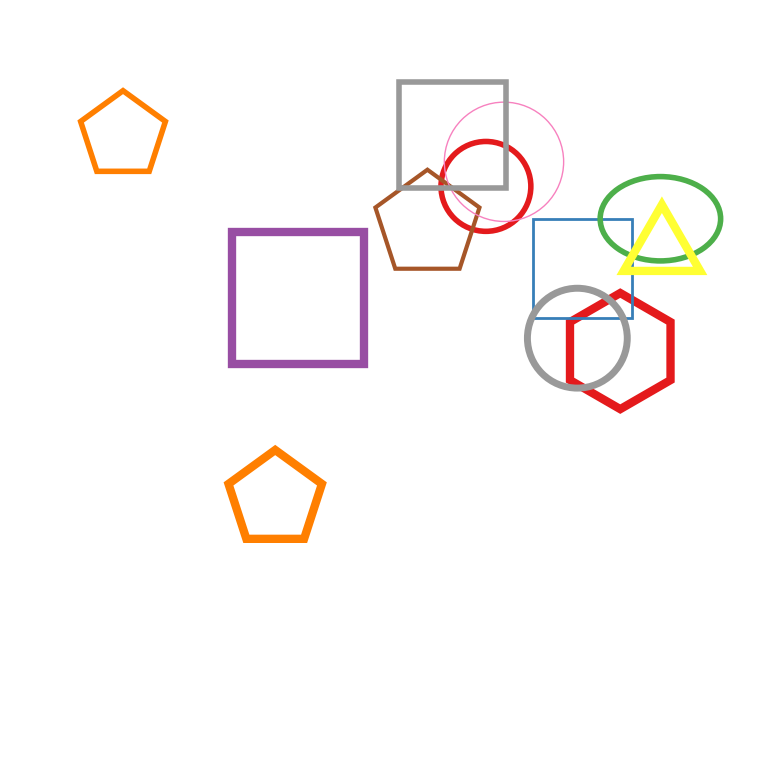[{"shape": "hexagon", "thickness": 3, "radius": 0.38, "center": [0.806, 0.544]}, {"shape": "circle", "thickness": 2, "radius": 0.29, "center": [0.631, 0.758]}, {"shape": "square", "thickness": 1, "radius": 0.32, "center": [0.757, 0.652]}, {"shape": "oval", "thickness": 2, "radius": 0.39, "center": [0.858, 0.716]}, {"shape": "square", "thickness": 3, "radius": 0.43, "center": [0.386, 0.613]}, {"shape": "pentagon", "thickness": 3, "radius": 0.32, "center": [0.357, 0.352]}, {"shape": "pentagon", "thickness": 2, "radius": 0.29, "center": [0.16, 0.824]}, {"shape": "triangle", "thickness": 3, "radius": 0.29, "center": [0.86, 0.677]}, {"shape": "pentagon", "thickness": 1.5, "radius": 0.36, "center": [0.555, 0.709]}, {"shape": "circle", "thickness": 0.5, "radius": 0.39, "center": [0.655, 0.79]}, {"shape": "circle", "thickness": 2.5, "radius": 0.32, "center": [0.75, 0.561]}, {"shape": "square", "thickness": 2, "radius": 0.35, "center": [0.588, 0.824]}]